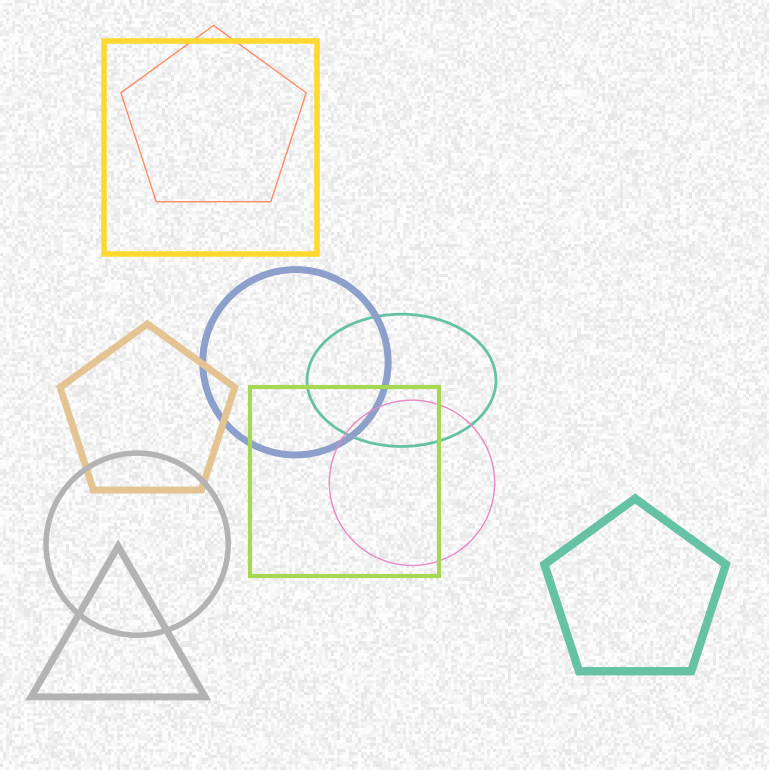[{"shape": "oval", "thickness": 1, "radius": 0.61, "center": [0.521, 0.506]}, {"shape": "pentagon", "thickness": 3, "radius": 0.62, "center": [0.825, 0.229]}, {"shape": "pentagon", "thickness": 0.5, "radius": 0.63, "center": [0.277, 0.84]}, {"shape": "circle", "thickness": 2.5, "radius": 0.6, "center": [0.384, 0.53]}, {"shape": "circle", "thickness": 0.5, "radius": 0.54, "center": [0.535, 0.373]}, {"shape": "square", "thickness": 1.5, "radius": 0.61, "center": [0.447, 0.375]}, {"shape": "square", "thickness": 2, "radius": 0.69, "center": [0.273, 0.809]}, {"shape": "pentagon", "thickness": 2.5, "radius": 0.6, "center": [0.191, 0.46]}, {"shape": "triangle", "thickness": 2.5, "radius": 0.65, "center": [0.153, 0.16]}, {"shape": "circle", "thickness": 2, "radius": 0.59, "center": [0.178, 0.293]}]